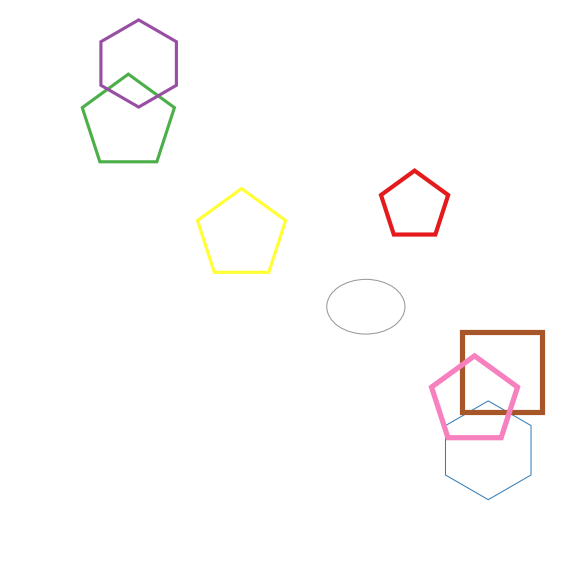[{"shape": "pentagon", "thickness": 2, "radius": 0.31, "center": [0.718, 0.642]}, {"shape": "hexagon", "thickness": 0.5, "radius": 0.43, "center": [0.845, 0.219]}, {"shape": "pentagon", "thickness": 1.5, "radius": 0.42, "center": [0.222, 0.787]}, {"shape": "hexagon", "thickness": 1.5, "radius": 0.38, "center": [0.24, 0.889]}, {"shape": "pentagon", "thickness": 1.5, "radius": 0.4, "center": [0.418, 0.593]}, {"shape": "square", "thickness": 2.5, "radius": 0.35, "center": [0.869, 0.355]}, {"shape": "pentagon", "thickness": 2.5, "radius": 0.39, "center": [0.822, 0.305]}, {"shape": "oval", "thickness": 0.5, "radius": 0.34, "center": [0.634, 0.468]}]